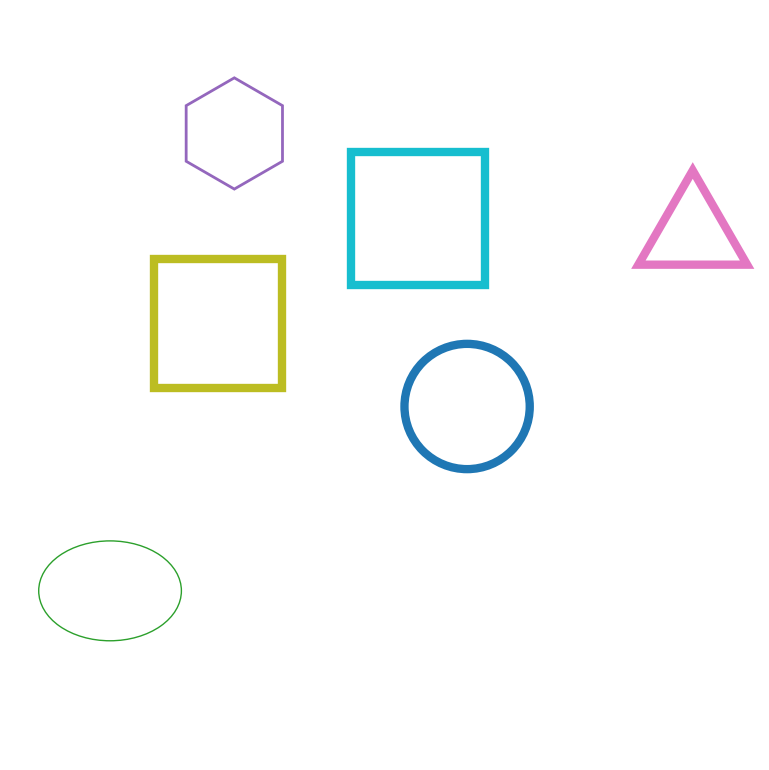[{"shape": "circle", "thickness": 3, "radius": 0.41, "center": [0.607, 0.472]}, {"shape": "oval", "thickness": 0.5, "radius": 0.46, "center": [0.143, 0.233]}, {"shape": "hexagon", "thickness": 1, "radius": 0.36, "center": [0.304, 0.827]}, {"shape": "triangle", "thickness": 3, "radius": 0.41, "center": [0.9, 0.697]}, {"shape": "square", "thickness": 3, "radius": 0.42, "center": [0.283, 0.58]}, {"shape": "square", "thickness": 3, "radius": 0.43, "center": [0.543, 0.716]}]